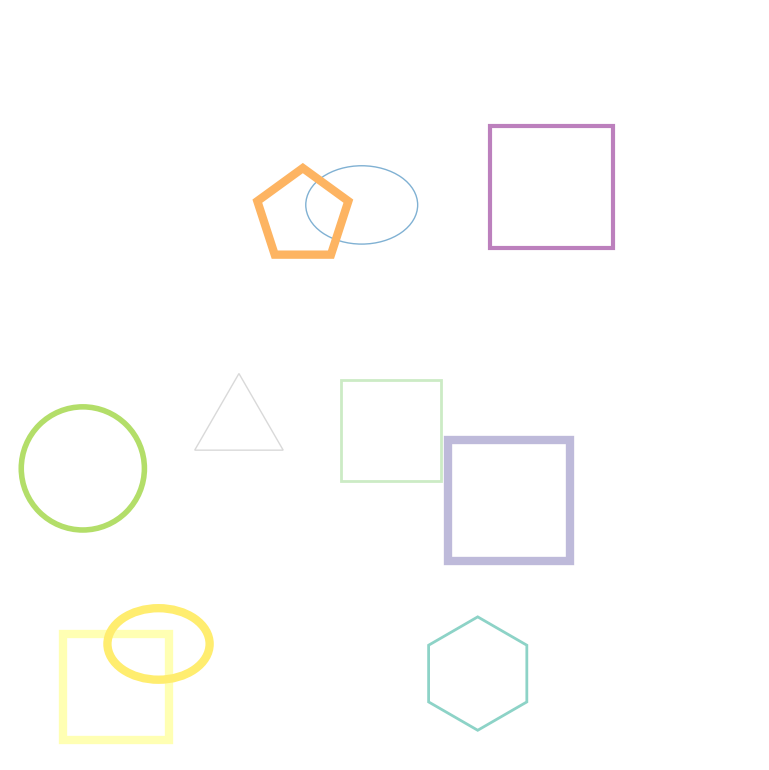[{"shape": "hexagon", "thickness": 1, "radius": 0.37, "center": [0.62, 0.125]}, {"shape": "square", "thickness": 3, "radius": 0.34, "center": [0.151, 0.107]}, {"shape": "square", "thickness": 3, "radius": 0.39, "center": [0.661, 0.35]}, {"shape": "oval", "thickness": 0.5, "radius": 0.36, "center": [0.47, 0.734]}, {"shape": "pentagon", "thickness": 3, "radius": 0.31, "center": [0.393, 0.72]}, {"shape": "circle", "thickness": 2, "radius": 0.4, "center": [0.108, 0.392]}, {"shape": "triangle", "thickness": 0.5, "radius": 0.33, "center": [0.31, 0.449]}, {"shape": "square", "thickness": 1.5, "radius": 0.4, "center": [0.716, 0.757]}, {"shape": "square", "thickness": 1, "radius": 0.33, "center": [0.508, 0.441]}, {"shape": "oval", "thickness": 3, "radius": 0.33, "center": [0.206, 0.164]}]